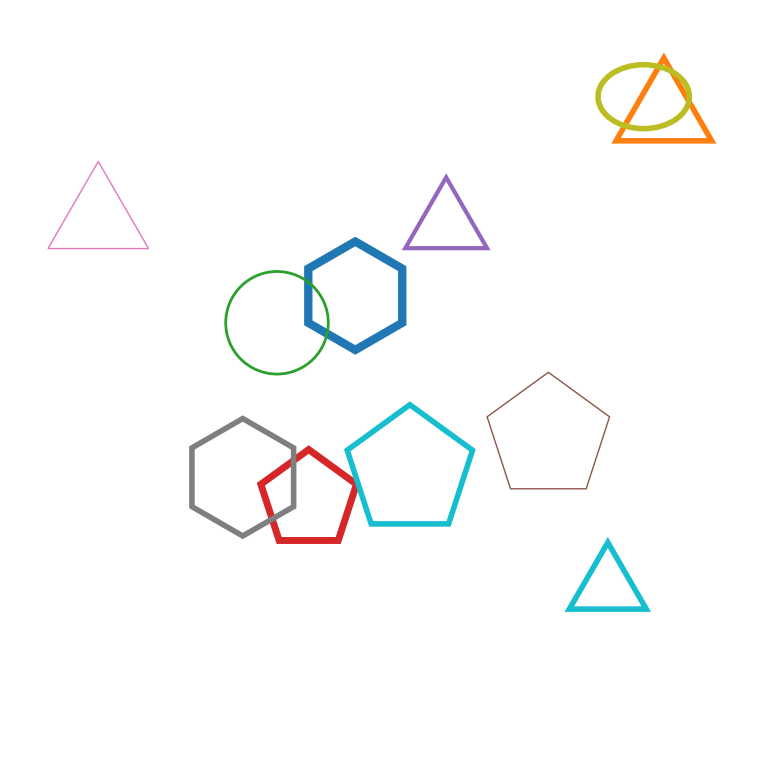[{"shape": "hexagon", "thickness": 3, "radius": 0.35, "center": [0.461, 0.616]}, {"shape": "triangle", "thickness": 2, "radius": 0.36, "center": [0.862, 0.853]}, {"shape": "circle", "thickness": 1, "radius": 0.33, "center": [0.36, 0.581]}, {"shape": "pentagon", "thickness": 2.5, "radius": 0.33, "center": [0.401, 0.351]}, {"shape": "triangle", "thickness": 1.5, "radius": 0.31, "center": [0.579, 0.708]}, {"shape": "pentagon", "thickness": 0.5, "radius": 0.42, "center": [0.712, 0.433]}, {"shape": "triangle", "thickness": 0.5, "radius": 0.38, "center": [0.128, 0.715]}, {"shape": "hexagon", "thickness": 2, "radius": 0.38, "center": [0.315, 0.38]}, {"shape": "oval", "thickness": 2, "radius": 0.3, "center": [0.836, 0.874]}, {"shape": "triangle", "thickness": 2, "radius": 0.29, "center": [0.789, 0.238]}, {"shape": "pentagon", "thickness": 2, "radius": 0.43, "center": [0.532, 0.389]}]